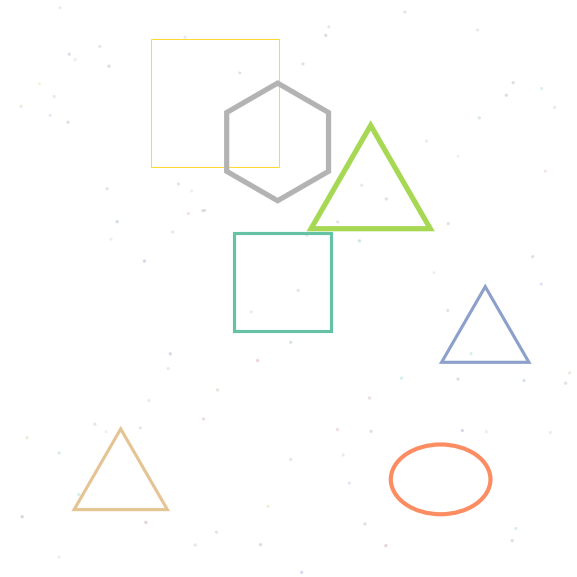[{"shape": "square", "thickness": 1.5, "radius": 0.42, "center": [0.489, 0.511]}, {"shape": "oval", "thickness": 2, "radius": 0.43, "center": [0.763, 0.169]}, {"shape": "triangle", "thickness": 1.5, "radius": 0.44, "center": [0.84, 0.415]}, {"shape": "triangle", "thickness": 2.5, "radius": 0.6, "center": [0.642, 0.663]}, {"shape": "square", "thickness": 0.5, "radius": 0.55, "center": [0.372, 0.821]}, {"shape": "triangle", "thickness": 1.5, "radius": 0.47, "center": [0.209, 0.163]}, {"shape": "hexagon", "thickness": 2.5, "radius": 0.51, "center": [0.481, 0.753]}]